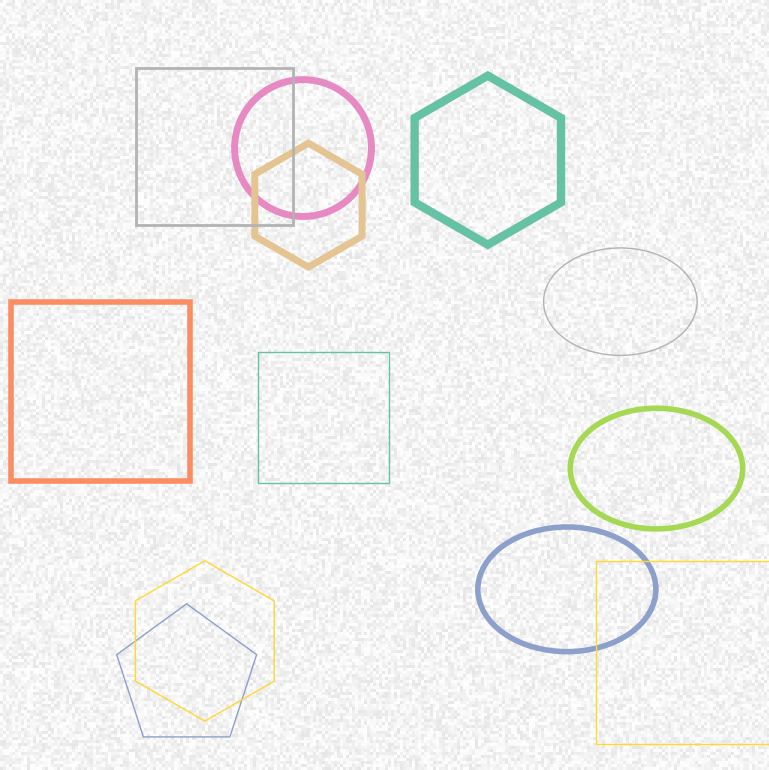[{"shape": "hexagon", "thickness": 3, "radius": 0.55, "center": [0.634, 0.792]}, {"shape": "square", "thickness": 0.5, "radius": 0.43, "center": [0.42, 0.458]}, {"shape": "square", "thickness": 2, "radius": 0.58, "center": [0.131, 0.492]}, {"shape": "oval", "thickness": 2, "radius": 0.58, "center": [0.736, 0.235]}, {"shape": "pentagon", "thickness": 0.5, "radius": 0.48, "center": [0.242, 0.12]}, {"shape": "circle", "thickness": 2.5, "radius": 0.44, "center": [0.394, 0.808]}, {"shape": "oval", "thickness": 2, "radius": 0.56, "center": [0.853, 0.391]}, {"shape": "hexagon", "thickness": 0.5, "radius": 0.52, "center": [0.266, 0.168]}, {"shape": "square", "thickness": 0.5, "radius": 0.59, "center": [0.892, 0.153]}, {"shape": "hexagon", "thickness": 2.5, "radius": 0.4, "center": [0.401, 0.734]}, {"shape": "square", "thickness": 1, "radius": 0.51, "center": [0.278, 0.809]}, {"shape": "oval", "thickness": 0.5, "radius": 0.5, "center": [0.806, 0.608]}]